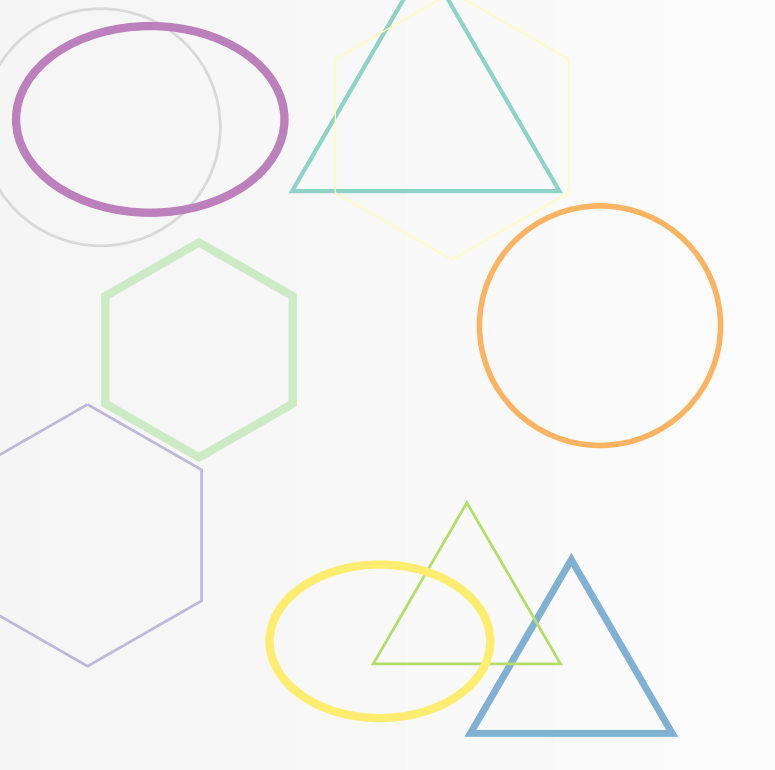[{"shape": "triangle", "thickness": 1.5, "radius": 1.0, "center": [0.549, 0.851]}, {"shape": "hexagon", "thickness": 0.5, "radius": 0.87, "center": [0.583, 0.837]}, {"shape": "hexagon", "thickness": 1, "radius": 0.85, "center": [0.113, 0.305]}, {"shape": "triangle", "thickness": 2.5, "radius": 0.75, "center": [0.737, 0.123]}, {"shape": "circle", "thickness": 2, "radius": 0.78, "center": [0.774, 0.577]}, {"shape": "triangle", "thickness": 1, "radius": 0.7, "center": [0.602, 0.208]}, {"shape": "circle", "thickness": 1, "radius": 0.77, "center": [0.13, 0.835]}, {"shape": "oval", "thickness": 3, "radius": 0.87, "center": [0.194, 0.845]}, {"shape": "hexagon", "thickness": 3, "radius": 0.7, "center": [0.257, 0.546]}, {"shape": "oval", "thickness": 3, "radius": 0.71, "center": [0.49, 0.167]}]